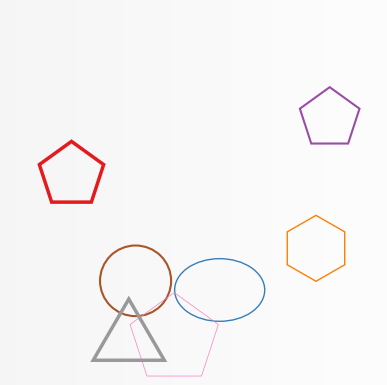[{"shape": "pentagon", "thickness": 2.5, "radius": 0.44, "center": [0.185, 0.546]}, {"shape": "oval", "thickness": 1, "radius": 0.58, "center": [0.567, 0.247]}, {"shape": "pentagon", "thickness": 1.5, "radius": 0.4, "center": [0.851, 0.693]}, {"shape": "hexagon", "thickness": 1, "radius": 0.43, "center": [0.815, 0.355]}, {"shape": "circle", "thickness": 1.5, "radius": 0.46, "center": [0.35, 0.271]}, {"shape": "pentagon", "thickness": 0.5, "radius": 0.6, "center": [0.45, 0.12]}, {"shape": "triangle", "thickness": 2.5, "radius": 0.53, "center": [0.332, 0.117]}]